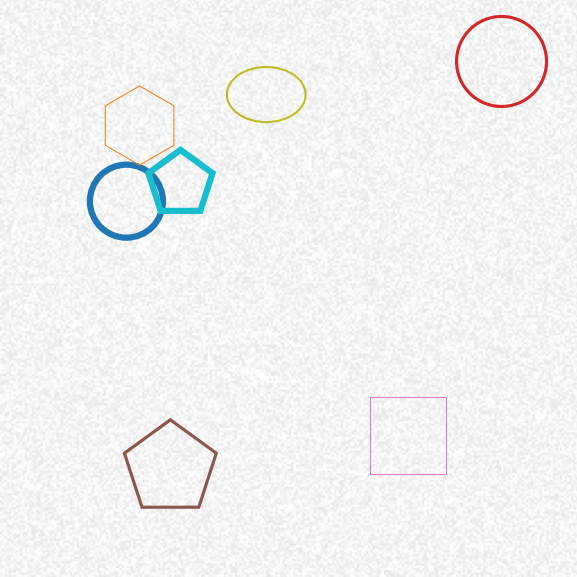[{"shape": "circle", "thickness": 3, "radius": 0.32, "center": [0.219, 0.651]}, {"shape": "hexagon", "thickness": 0.5, "radius": 0.34, "center": [0.242, 0.782]}, {"shape": "circle", "thickness": 1.5, "radius": 0.39, "center": [0.868, 0.893]}, {"shape": "pentagon", "thickness": 1.5, "radius": 0.42, "center": [0.295, 0.189]}, {"shape": "square", "thickness": 0.5, "radius": 0.33, "center": [0.706, 0.245]}, {"shape": "oval", "thickness": 1, "radius": 0.34, "center": [0.461, 0.835]}, {"shape": "pentagon", "thickness": 3, "radius": 0.29, "center": [0.313, 0.681]}]